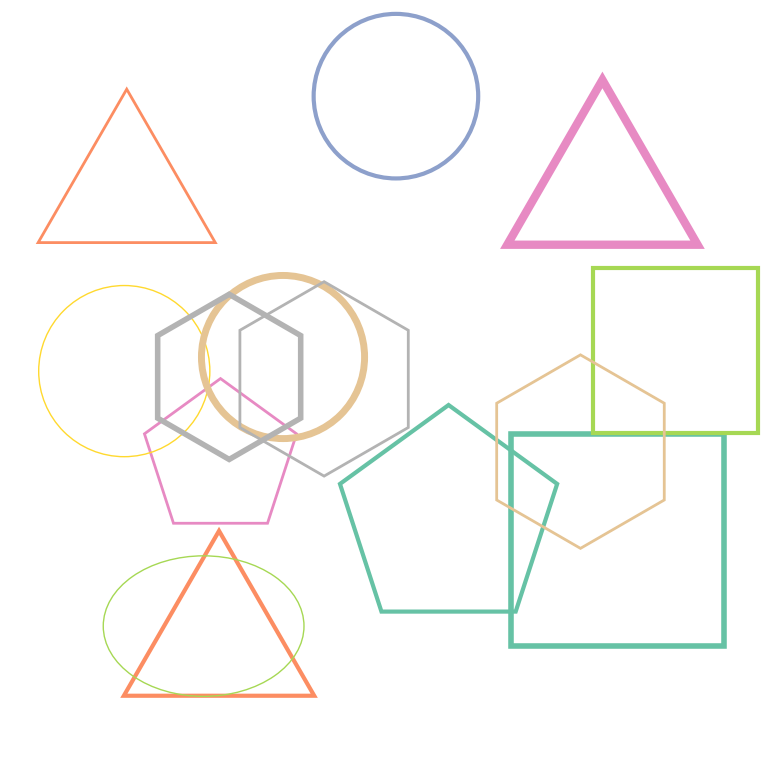[{"shape": "square", "thickness": 2, "radius": 0.69, "center": [0.802, 0.299]}, {"shape": "pentagon", "thickness": 1.5, "radius": 0.74, "center": [0.583, 0.326]}, {"shape": "triangle", "thickness": 1.5, "radius": 0.71, "center": [0.284, 0.168]}, {"shape": "triangle", "thickness": 1, "radius": 0.66, "center": [0.165, 0.751]}, {"shape": "circle", "thickness": 1.5, "radius": 0.53, "center": [0.514, 0.875]}, {"shape": "pentagon", "thickness": 1, "radius": 0.52, "center": [0.286, 0.404]}, {"shape": "triangle", "thickness": 3, "radius": 0.71, "center": [0.782, 0.754]}, {"shape": "square", "thickness": 1.5, "radius": 0.54, "center": [0.878, 0.545]}, {"shape": "oval", "thickness": 0.5, "radius": 0.65, "center": [0.264, 0.187]}, {"shape": "circle", "thickness": 0.5, "radius": 0.56, "center": [0.161, 0.518]}, {"shape": "circle", "thickness": 2.5, "radius": 0.53, "center": [0.368, 0.536]}, {"shape": "hexagon", "thickness": 1, "radius": 0.63, "center": [0.754, 0.413]}, {"shape": "hexagon", "thickness": 1, "radius": 0.63, "center": [0.421, 0.508]}, {"shape": "hexagon", "thickness": 2, "radius": 0.54, "center": [0.298, 0.511]}]